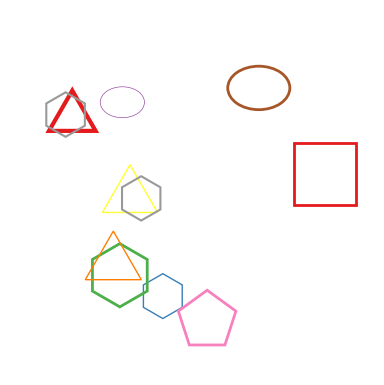[{"shape": "square", "thickness": 2, "radius": 0.4, "center": [0.845, 0.548]}, {"shape": "triangle", "thickness": 3, "radius": 0.35, "center": [0.188, 0.695]}, {"shape": "hexagon", "thickness": 1, "radius": 0.29, "center": [0.423, 0.231]}, {"shape": "hexagon", "thickness": 2, "radius": 0.41, "center": [0.311, 0.285]}, {"shape": "oval", "thickness": 0.5, "radius": 0.29, "center": [0.318, 0.734]}, {"shape": "triangle", "thickness": 1, "radius": 0.42, "center": [0.294, 0.316]}, {"shape": "triangle", "thickness": 1, "radius": 0.41, "center": [0.338, 0.489]}, {"shape": "oval", "thickness": 2, "radius": 0.4, "center": [0.672, 0.772]}, {"shape": "pentagon", "thickness": 2, "radius": 0.39, "center": [0.538, 0.168]}, {"shape": "hexagon", "thickness": 1.5, "radius": 0.29, "center": [0.367, 0.485]}, {"shape": "hexagon", "thickness": 1.5, "radius": 0.29, "center": [0.17, 0.702]}]